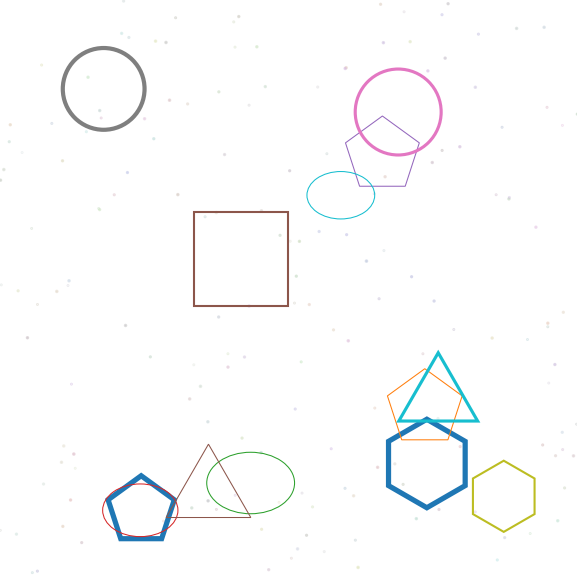[{"shape": "pentagon", "thickness": 2.5, "radius": 0.3, "center": [0.244, 0.115]}, {"shape": "hexagon", "thickness": 2.5, "radius": 0.38, "center": [0.739, 0.197]}, {"shape": "pentagon", "thickness": 0.5, "radius": 0.34, "center": [0.736, 0.293]}, {"shape": "oval", "thickness": 0.5, "radius": 0.38, "center": [0.434, 0.163]}, {"shape": "oval", "thickness": 0.5, "radius": 0.33, "center": [0.243, 0.116]}, {"shape": "pentagon", "thickness": 0.5, "radius": 0.34, "center": [0.662, 0.731]}, {"shape": "triangle", "thickness": 0.5, "radius": 0.42, "center": [0.361, 0.145]}, {"shape": "square", "thickness": 1, "radius": 0.41, "center": [0.417, 0.551]}, {"shape": "circle", "thickness": 1.5, "radius": 0.37, "center": [0.69, 0.805]}, {"shape": "circle", "thickness": 2, "radius": 0.35, "center": [0.18, 0.845]}, {"shape": "hexagon", "thickness": 1, "radius": 0.31, "center": [0.872, 0.14]}, {"shape": "triangle", "thickness": 1.5, "radius": 0.39, "center": [0.759, 0.309]}, {"shape": "oval", "thickness": 0.5, "radius": 0.29, "center": [0.59, 0.661]}]